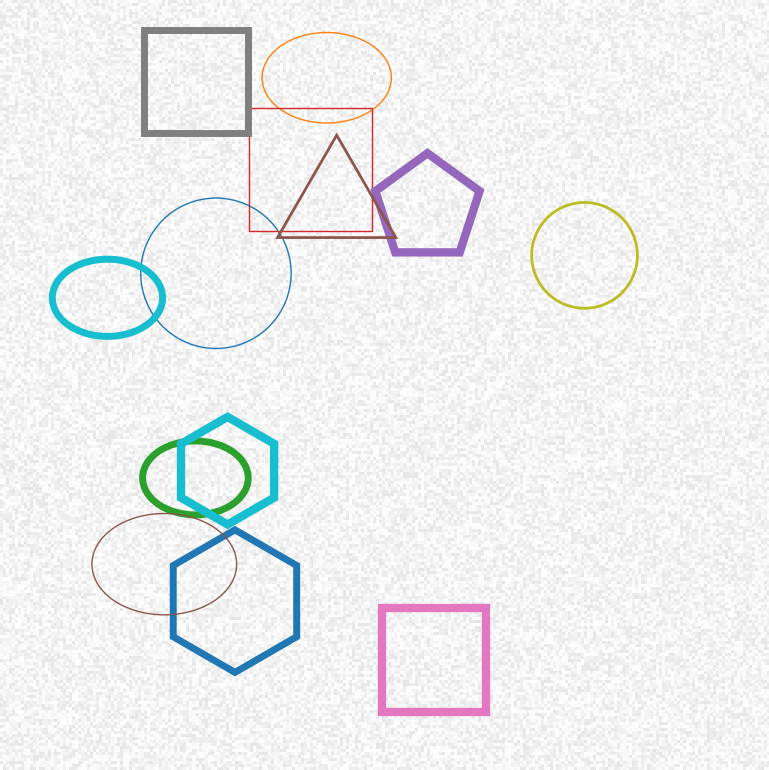[{"shape": "circle", "thickness": 0.5, "radius": 0.49, "center": [0.28, 0.645]}, {"shape": "hexagon", "thickness": 2.5, "radius": 0.46, "center": [0.305, 0.219]}, {"shape": "oval", "thickness": 0.5, "radius": 0.42, "center": [0.424, 0.899]}, {"shape": "oval", "thickness": 2.5, "radius": 0.34, "center": [0.254, 0.379]}, {"shape": "square", "thickness": 0.5, "radius": 0.4, "center": [0.404, 0.78]}, {"shape": "pentagon", "thickness": 3, "radius": 0.36, "center": [0.555, 0.73]}, {"shape": "oval", "thickness": 0.5, "radius": 0.47, "center": [0.213, 0.267]}, {"shape": "triangle", "thickness": 1, "radius": 0.44, "center": [0.437, 0.736]}, {"shape": "square", "thickness": 3, "radius": 0.34, "center": [0.564, 0.143]}, {"shape": "square", "thickness": 2.5, "radius": 0.34, "center": [0.255, 0.894]}, {"shape": "circle", "thickness": 1, "radius": 0.34, "center": [0.759, 0.668]}, {"shape": "hexagon", "thickness": 3, "radius": 0.35, "center": [0.296, 0.389]}, {"shape": "oval", "thickness": 2.5, "radius": 0.36, "center": [0.14, 0.613]}]